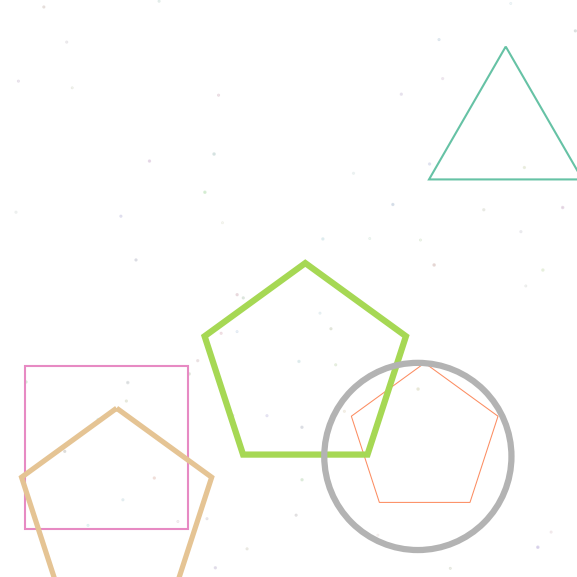[{"shape": "triangle", "thickness": 1, "radius": 0.77, "center": [0.876, 0.765]}, {"shape": "pentagon", "thickness": 0.5, "radius": 0.67, "center": [0.735, 0.237]}, {"shape": "square", "thickness": 1, "radius": 0.71, "center": [0.185, 0.224]}, {"shape": "pentagon", "thickness": 3, "radius": 0.92, "center": [0.529, 0.36]}, {"shape": "pentagon", "thickness": 2.5, "radius": 0.87, "center": [0.202, 0.119]}, {"shape": "circle", "thickness": 3, "radius": 0.81, "center": [0.724, 0.209]}]